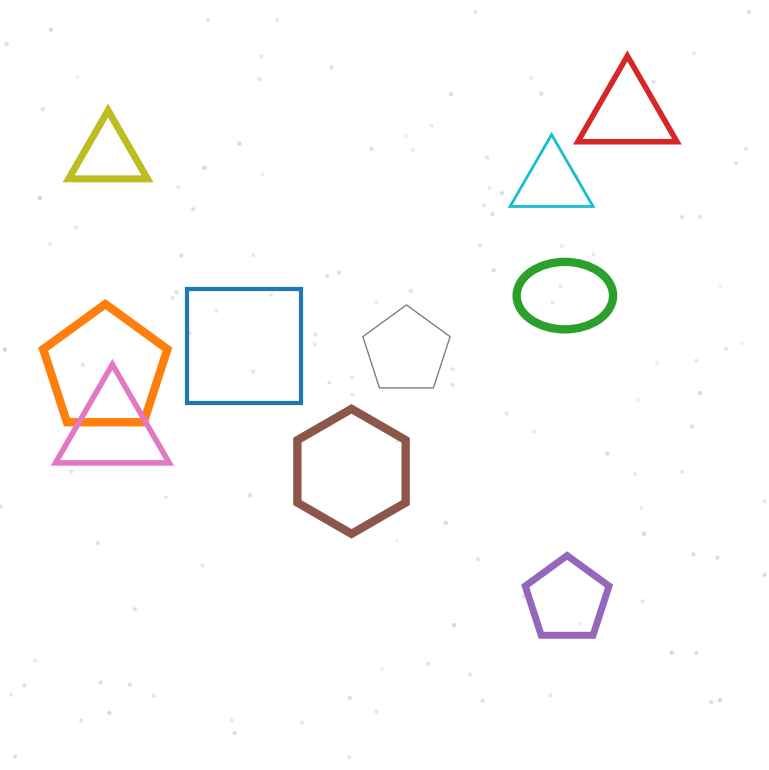[{"shape": "square", "thickness": 1.5, "radius": 0.37, "center": [0.317, 0.551]}, {"shape": "pentagon", "thickness": 3, "radius": 0.42, "center": [0.137, 0.52]}, {"shape": "oval", "thickness": 3, "radius": 0.31, "center": [0.734, 0.616]}, {"shape": "triangle", "thickness": 2, "radius": 0.37, "center": [0.815, 0.853]}, {"shape": "pentagon", "thickness": 2.5, "radius": 0.29, "center": [0.737, 0.221]}, {"shape": "hexagon", "thickness": 3, "radius": 0.41, "center": [0.457, 0.388]}, {"shape": "triangle", "thickness": 2, "radius": 0.43, "center": [0.146, 0.441]}, {"shape": "pentagon", "thickness": 0.5, "radius": 0.3, "center": [0.528, 0.544]}, {"shape": "triangle", "thickness": 2.5, "radius": 0.3, "center": [0.14, 0.797]}, {"shape": "triangle", "thickness": 1, "radius": 0.31, "center": [0.716, 0.763]}]